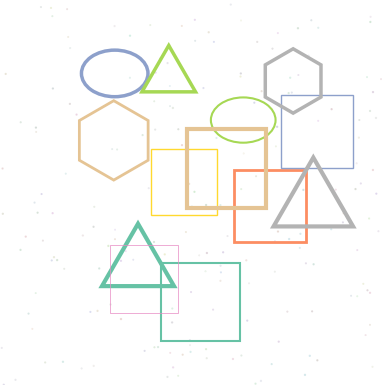[{"shape": "square", "thickness": 1.5, "radius": 0.51, "center": [0.521, 0.215]}, {"shape": "triangle", "thickness": 3, "radius": 0.54, "center": [0.358, 0.311]}, {"shape": "square", "thickness": 2, "radius": 0.47, "center": [0.701, 0.466]}, {"shape": "oval", "thickness": 2.5, "radius": 0.43, "center": [0.298, 0.809]}, {"shape": "square", "thickness": 1, "radius": 0.47, "center": [0.823, 0.658]}, {"shape": "square", "thickness": 0.5, "radius": 0.44, "center": [0.375, 0.275]}, {"shape": "triangle", "thickness": 2.5, "radius": 0.4, "center": [0.438, 0.802]}, {"shape": "oval", "thickness": 1.5, "radius": 0.42, "center": [0.632, 0.688]}, {"shape": "square", "thickness": 1, "radius": 0.43, "center": [0.479, 0.528]}, {"shape": "hexagon", "thickness": 2, "radius": 0.52, "center": [0.295, 0.635]}, {"shape": "square", "thickness": 3, "radius": 0.51, "center": [0.589, 0.563]}, {"shape": "hexagon", "thickness": 2.5, "radius": 0.42, "center": [0.761, 0.79]}, {"shape": "triangle", "thickness": 3, "radius": 0.6, "center": [0.814, 0.471]}]